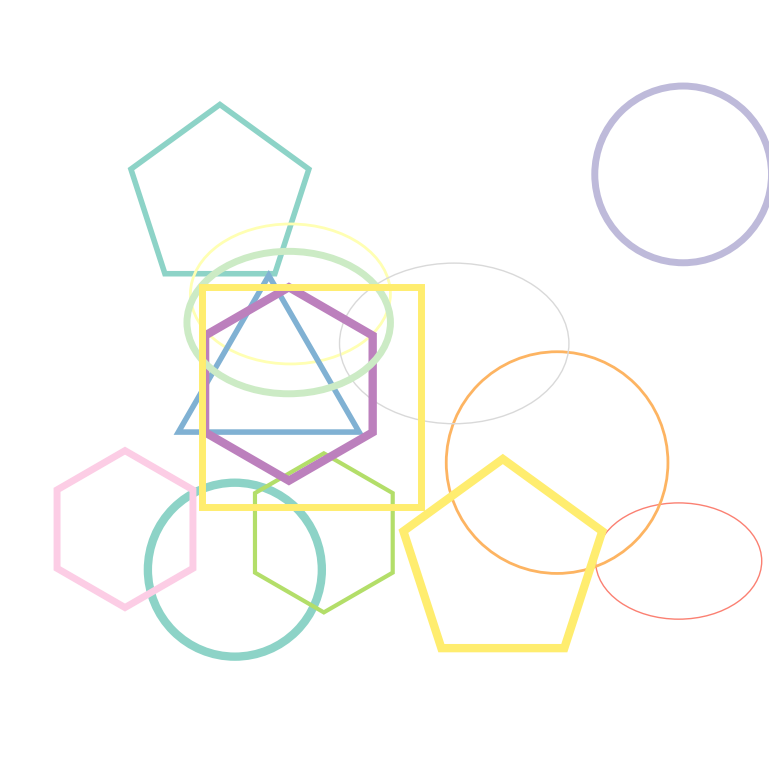[{"shape": "pentagon", "thickness": 2, "radius": 0.61, "center": [0.286, 0.743]}, {"shape": "circle", "thickness": 3, "radius": 0.56, "center": [0.305, 0.26]}, {"shape": "oval", "thickness": 1, "radius": 0.65, "center": [0.377, 0.618]}, {"shape": "circle", "thickness": 2.5, "radius": 0.57, "center": [0.887, 0.774]}, {"shape": "oval", "thickness": 0.5, "radius": 0.54, "center": [0.881, 0.271]}, {"shape": "triangle", "thickness": 2, "radius": 0.68, "center": [0.349, 0.507]}, {"shape": "circle", "thickness": 1, "radius": 0.72, "center": [0.724, 0.399]}, {"shape": "hexagon", "thickness": 1.5, "radius": 0.52, "center": [0.421, 0.308]}, {"shape": "hexagon", "thickness": 2.5, "radius": 0.51, "center": [0.162, 0.313]}, {"shape": "oval", "thickness": 0.5, "radius": 0.74, "center": [0.59, 0.554]}, {"shape": "hexagon", "thickness": 3, "radius": 0.63, "center": [0.375, 0.501]}, {"shape": "oval", "thickness": 2.5, "radius": 0.66, "center": [0.375, 0.581]}, {"shape": "square", "thickness": 2.5, "radius": 0.71, "center": [0.404, 0.484]}, {"shape": "pentagon", "thickness": 3, "radius": 0.68, "center": [0.653, 0.268]}]